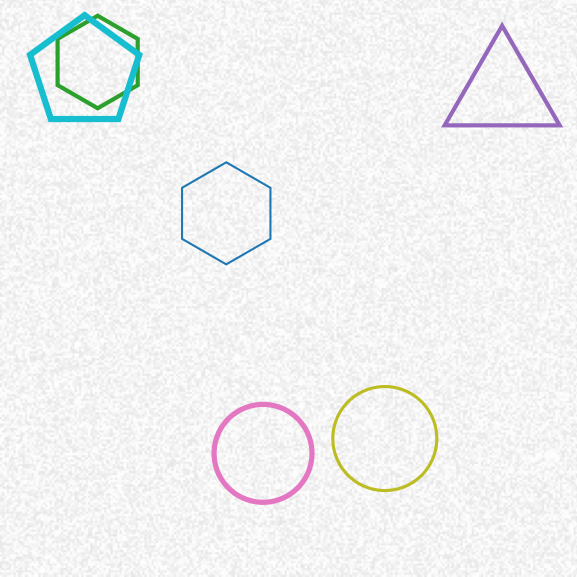[{"shape": "hexagon", "thickness": 1, "radius": 0.44, "center": [0.392, 0.63]}, {"shape": "hexagon", "thickness": 2, "radius": 0.4, "center": [0.169, 0.892]}, {"shape": "triangle", "thickness": 2, "radius": 0.57, "center": [0.87, 0.84]}, {"shape": "circle", "thickness": 2.5, "radius": 0.42, "center": [0.455, 0.214]}, {"shape": "circle", "thickness": 1.5, "radius": 0.45, "center": [0.666, 0.24]}, {"shape": "pentagon", "thickness": 3, "radius": 0.5, "center": [0.147, 0.873]}]